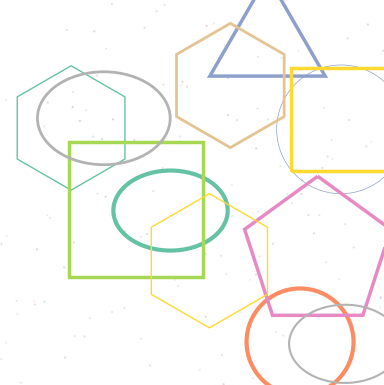[{"shape": "hexagon", "thickness": 1, "radius": 0.81, "center": [0.185, 0.668]}, {"shape": "oval", "thickness": 3, "radius": 0.74, "center": [0.443, 0.453]}, {"shape": "circle", "thickness": 3, "radius": 0.69, "center": [0.779, 0.112]}, {"shape": "triangle", "thickness": 2.5, "radius": 0.86, "center": [0.695, 0.889]}, {"shape": "circle", "thickness": 0.5, "radius": 0.84, "center": [0.886, 0.664]}, {"shape": "pentagon", "thickness": 2.5, "radius": 1.0, "center": [0.825, 0.342]}, {"shape": "square", "thickness": 2.5, "radius": 0.87, "center": [0.354, 0.456]}, {"shape": "square", "thickness": 2.5, "radius": 0.67, "center": [0.891, 0.689]}, {"shape": "hexagon", "thickness": 1, "radius": 0.87, "center": [0.544, 0.323]}, {"shape": "hexagon", "thickness": 2, "radius": 0.81, "center": [0.598, 0.778]}, {"shape": "oval", "thickness": 1.5, "radius": 0.73, "center": [0.896, 0.107]}, {"shape": "oval", "thickness": 2, "radius": 0.86, "center": [0.27, 0.693]}]